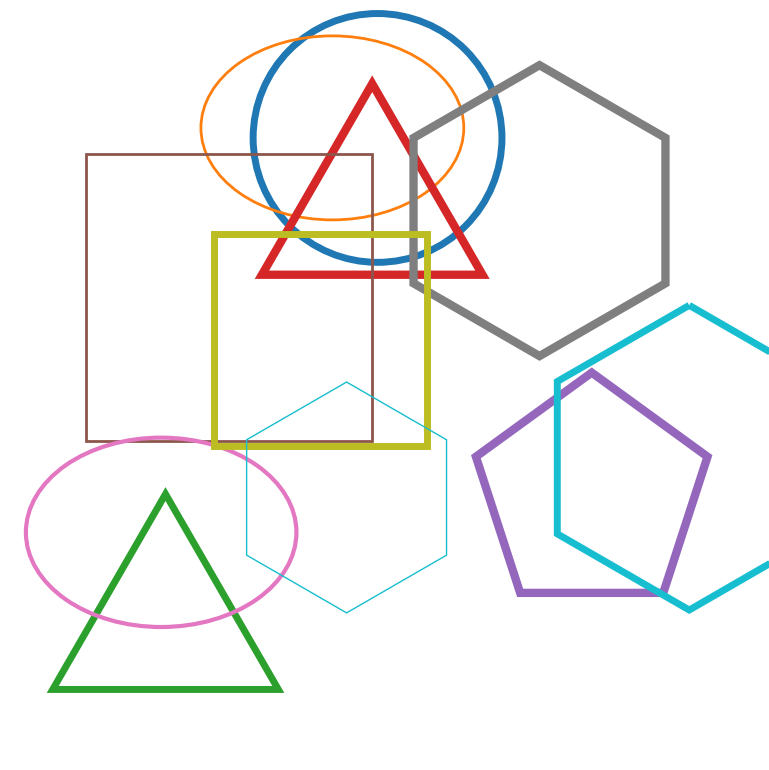[{"shape": "circle", "thickness": 2.5, "radius": 0.81, "center": [0.49, 0.821]}, {"shape": "oval", "thickness": 1, "radius": 0.85, "center": [0.432, 0.834]}, {"shape": "triangle", "thickness": 2.5, "radius": 0.85, "center": [0.215, 0.189]}, {"shape": "triangle", "thickness": 3, "radius": 0.83, "center": [0.483, 0.726]}, {"shape": "pentagon", "thickness": 3, "radius": 0.79, "center": [0.768, 0.358]}, {"shape": "square", "thickness": 1, "radius": 0.93, "center": [0.297, 0.614]}, {"shape": "oval", "thickness": 1.5, "radius": 0.88, "center": [0.209, 0.309]}, {"shape": "hexagon", "thickness": 3, "radius": 0.94, "center": [0.701, 0.726]}, {"shape": "square", "thickness": 2.5, "radius": 0.69, "center": [0.416, 0.559]}, {"shape": "hexagon", "thickness": 0.5, "radius": 0.75, "center": [0.45, 0.354]}, {"shape": "hexagon", "thickness": 2.5, "radius": 0.99, "center": [0.895, 0.406]}]